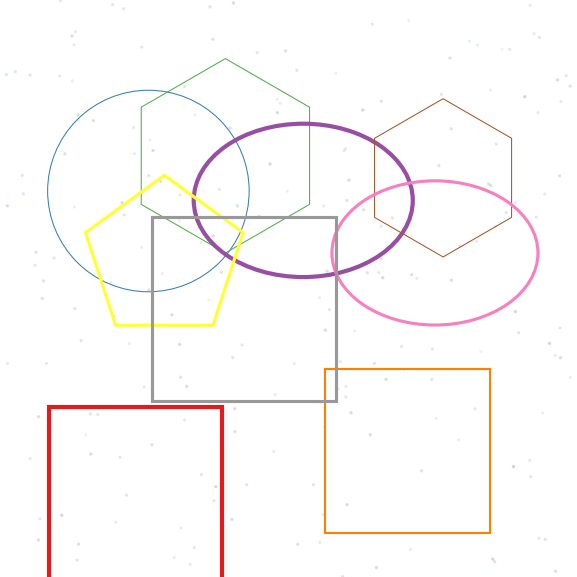[{"shape": "square", "thickness": 2, "radius": 0.75, "center": [0.235, 0.145]}, {"shape": "circle", "thickness": 0.5, "radius": 0.87, "center": [0.257, 0.668]}, {"shape": "hexagon", "thickness": 0.5, "radius": 0.84, "center": [0.39, 0.729]}, {"shape": "oval", "thickness": 2, "radius": 0.95, "center": [0.525, 0.652]}, {"shape": "square", "thickness": 1, "radius": 0.71, "center": [0.706, 0.218]}, {"shape": "pentagon", "thickness": 1.5, "radius": 0.72, "center": [0.285, 0.552]}, {"shape": "hexagon", "thickness": 0.5, "radius": 0.68, "center": [0.767, 0.691]}, {"shape": "oval", "thickness": 1.5, "radius": 0.89, "center": [0.753, 0.561]}, {"shape": "square", "thickness": 1.5, "radius": 0.8, "center": [0.423, 0.464]}]